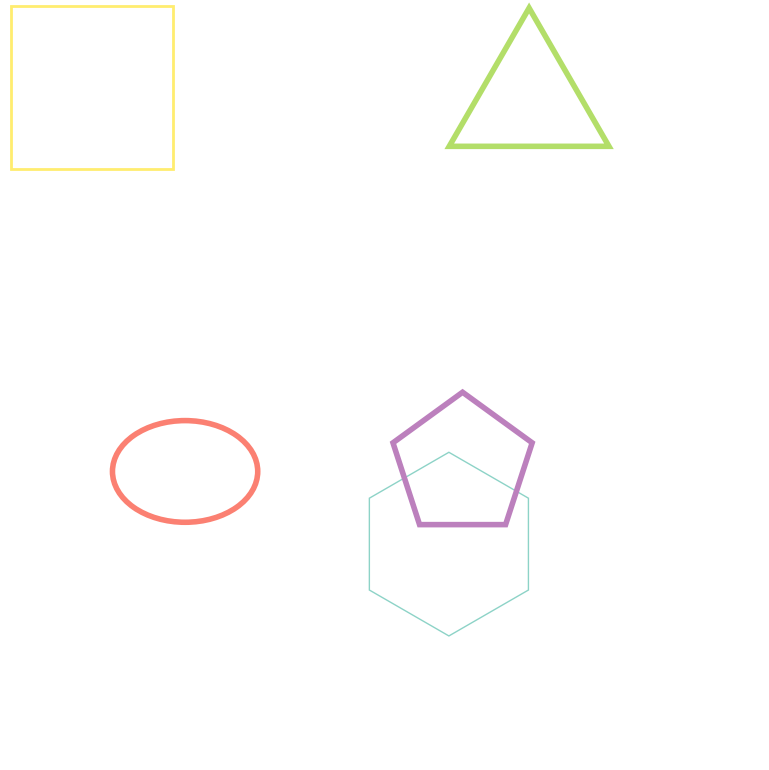[{"shape": "hexagon", "thickness": 0.5, "radius": 0.6, "center": [0.583, 0.293]}, {"shape": "oval", "thickness": 2, "radius": 0.47, "center": [0.24, 0.388]}, {"shape": "triangle", "thickness": 2, "radius": 0.6, "center": [0.687, 0.87]}, {"shape": "pentagon", "thickness": 2, "radius": 0.48, "center": [0.601, 0.396]}, {"shape": "square", "thickness": 1, "radius": 0.53, "center": [0.12, 0.887]}]